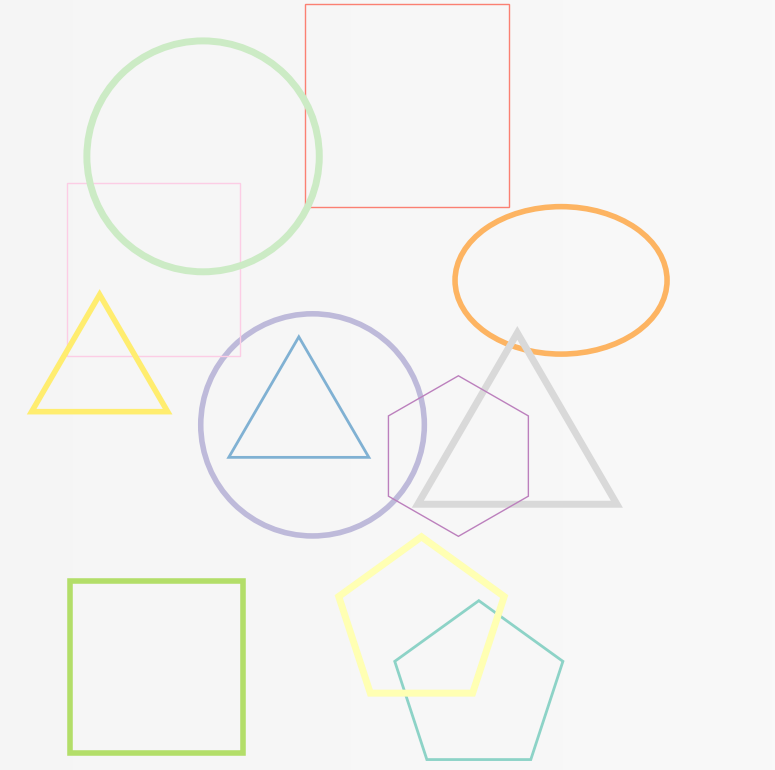[{"shape": "pentagon", "thickness": 1, "radius": 0.57, "center": [0.618, 0.106]}, {"shape": "pentagon", "thickness": 2.5, "radius": 0.56, "center": [0.544, 0.191]}, {"shape": "circle", "thickness": 2, "radius": 0.72, "center": [0.403, 0.448]}, {"shape": "square", "thickness": 0.5, "radius": 0.66, "center": [0.525, 0.863]}, {"shape": "triangle", "thickness": 1, "radius": 0.52, "center": [0.386, 0.458]}, {"shape": "oval", "thickness": 2, "radius": 0.68, "center": [0.724, 0.636]}, {"shape": "square", "thickness": 2, "radius": 0.56, "center": [0.202, 0.134]}, {"shape": "square", "thickness": 0.5, "radius": 0.56, "center": [0.198, 0.65]}, {"shape": "triangle", "thickness": 2.5, "radius": 0.74, "center": [0.668, 0.419]}, {"shape": "hexagon", "thickness": 0.5, "radius": 0.52, "center": [0.591, 0.408]}, {"shape": "circle", "thickness": 2.5, "radius": 0.75, "center": [0.262, 0.797]}, {"shape": "triangle", "thickness": 2, "radius": 0.51, "center": [0.129, 0.516]}]